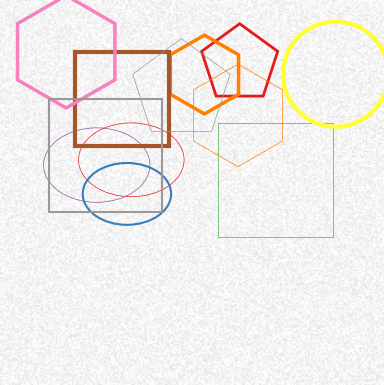[{"shape": "pentagon", "thickness": 2, "radius": 0.52, "center": [0.623, 0.834]}, {"shape": "oval", "thickness": 0.5, "radius": 0.69, "center": [0.341, 0.585]}, {"shape": "oval", "thickness": 1.5, "radius": 0.57, "center": [0.33, 0.496]}, {"shape": "square", "thickness": 0.5, "radius": 0.74, "center": [0.716, 0.533]}, {"shape": "oval", "thickness": 0.5, "radius": 0.69, "center": [0.251, 0.571]}, {"shape": "hexagon", "thickness": 2.5, "radius": 0.51, "center": [0.531, 0.806]}, {"shape": "hexagon", "thickness": 0.5, "radius": 0.67, "center": [0.618, 0.7]}, {"shape": "circle", "thickness": 3, "radius": 0.68, "center": [0.872, 0.807]}, {"shape": "square", "thickness": 3, "radius": 0.61, "center": [0.317, 0.744]}, {"shape": "hexagon", "thickness": 2.5, "radius": 0.73, "center": [0.172, 0.866]}, {"shape": "square", "thickness": 1.5, "radius": 0.74, "center": [0.274, 0.596]}, {"shape": "pentagon", "thickness": 0.5, "radius": 0.67, "center": [0.471, 0.766]}]